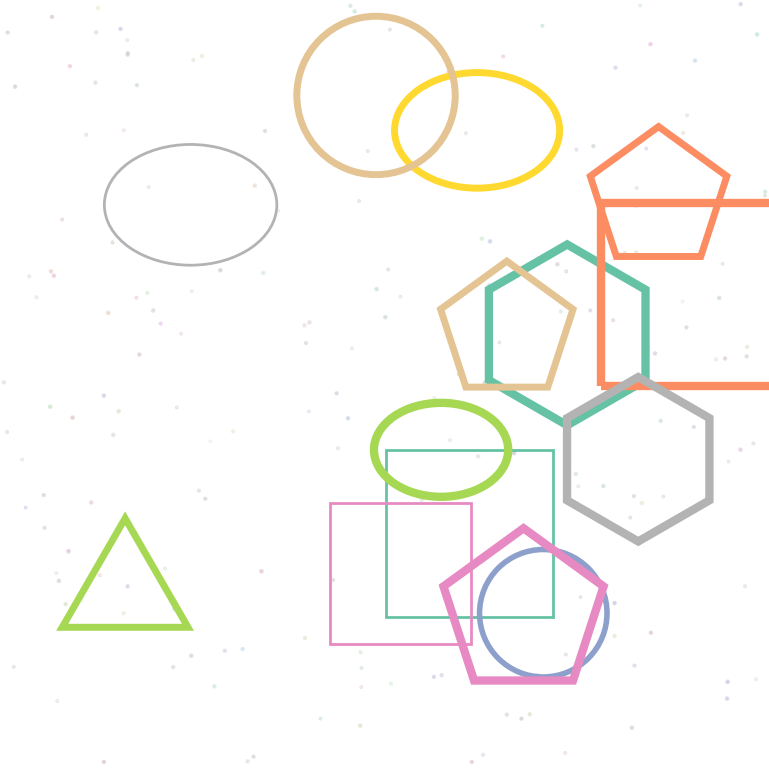[{"shape": "hexagon", "thickness": 3, "radius": 0.59, "center": [0.737, 0.565]}, {"shape": "square", "thickness": 1, "radius": 0.54, "center": [0.609, 0.307]}, {"shape": "pentagon", "thickness": 2.5, "radius": 0.47, "center": [0.855, 0.742]}, {"shape": "square", "thickness": 3, "radius": 0.6, "center": [0.899, 0.617]}, {"shape": "circle", "thickness": 2, "radius": 0.41, "center": [0.706, 0.204]}, {"shape": "pentagon", "thickness": 3, "radius": 0.55, "center": [0.68, 0.205]}, {"shape": "square", "thickness": 1, "radius": 0.46, "center": [0.52, 0.255]}, {"shape": "triangle", "thickness": 2.5, "radius": 0.47, "center": [0.162, 0.233]}, {"shape": "oval", "thickness": 3, "radius": 0.44, "center": [0.573, 0.416]}, {"shape": "oval", "thickness": 2.5, "radius": 0.54, "center": [0.62, 0.831]}, {"shape": "circle", "thickness": 2.5, "radius": 0.51, "center": [0.488, 0.876]}, {"shape": "pentagon", "thickness": 2.5, "radius": 0.45, "center": [0.658, 0.57]}, {"shape": "hexagon", "thickness": 3, "radius": 0.53, "center": [0.829, 0.404]}, {"shape": "oval", "thickness": 1, "radius": 0.56, "center": [0.248, 0.734]}]